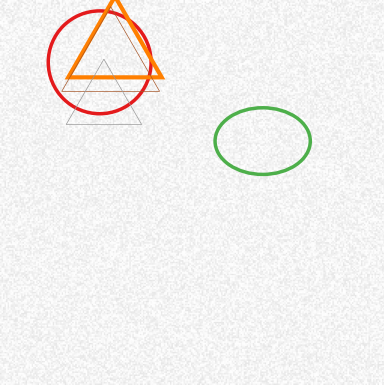[{"shape": "circle", "thickness": 2.5, "radius": 0.67, "center": [0.259, 0.838]}, {"shape": "oval", "thickness": 2.5, "radius": 0.62, "center": [0.682, 0.634]}, {"shape": "triangle", "thickness": 3, "radius": 0.7, "center": [0.299, 0.869]}, {"shape": "triangle", "thickness": 0.5, "radius": 0.73, "center": [0.287, 0.836]}, {"shape": "triangle", "thickness": 0.5, "radius": 0.57, "center": [0.27, 0.733]}]